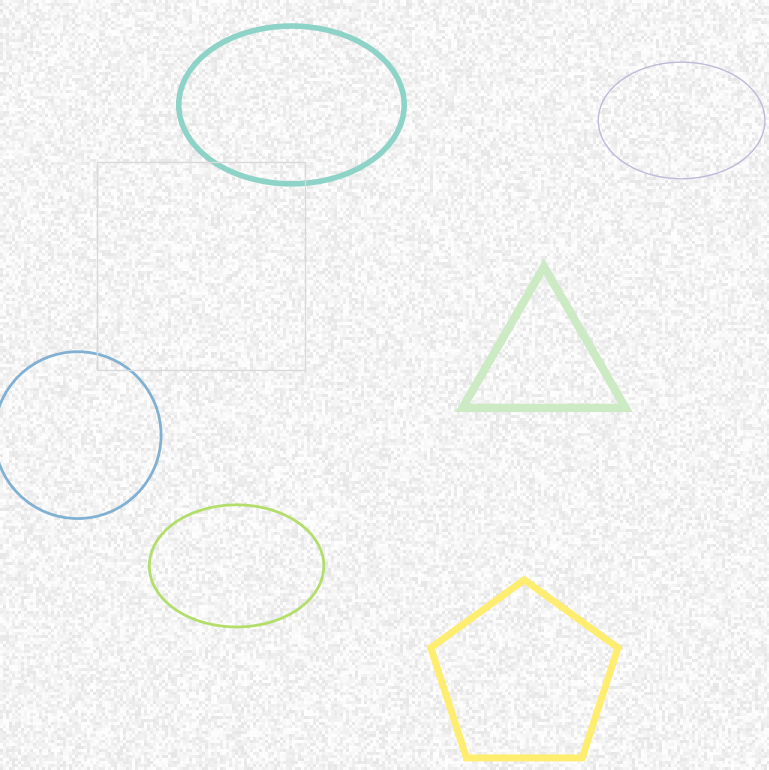[{"shape": "oval", "thickness": 2, "radius": 0.73, "center": [0.379, 0.864]}, {"shape": "oval", "thickness": 0.5, "radius": 0.54, "center": [0.885, 0.844]}, {"shape": "circle", "thickness": 1, "radius": 0.54, "center": [0.101, 0.435]}, {"shape": "oval", "thickness": 1, "radius": 0.57, "center": [0.307, 0.265]}, {"shape": "square", "thickness": 0.5, "radius": 0.67, "center": [0.262, 0.655]}, {"shape": "triangle", "thickness": 3, "radius": 0.61, "center": [0.706, 0.531]}, {"shape": "pentagon", "thickness": 2.5, "radius": 0.64, "center": [0.681, 0.119]}]